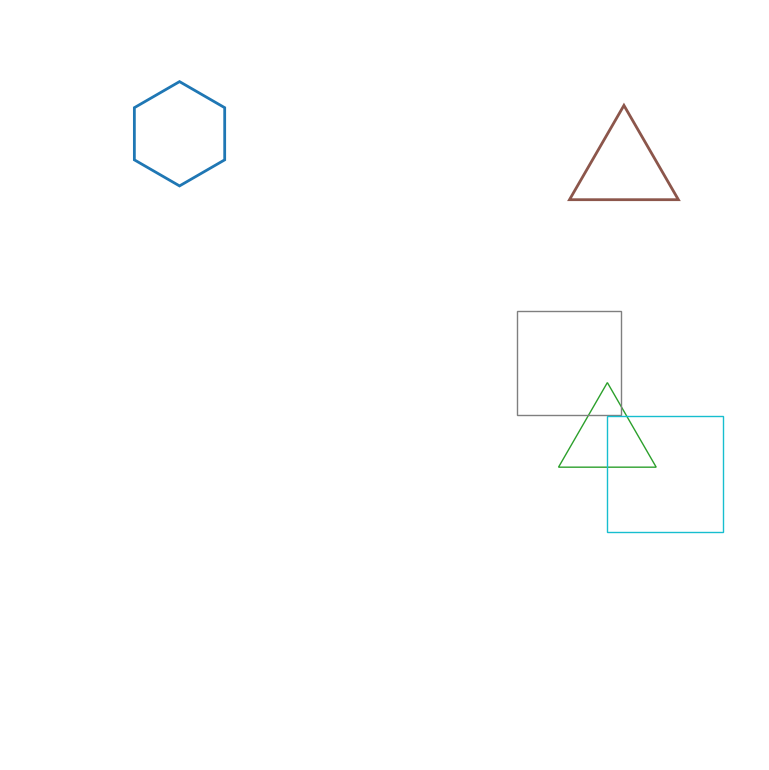[{"shape": "hexagon", "thickness": 1, "radius": 0.34, "center": [0.233, 0.826]}, {"shape": "triangle", "thickness": 0.5, "radius": 0.37, "center": [0.789, 0.43]}, {"shape": "triangle", "thickness": 1, "radius": 0.41, "center": [0.81, 0.781]}, {"shape": "square", "thickness": 0.5, "radius": 0.34, "center": [0.739, 0.528]}, {"shape": "square", "thickness": 0.5, "radius": 0.38, "center": [0.864, 0.385]}]